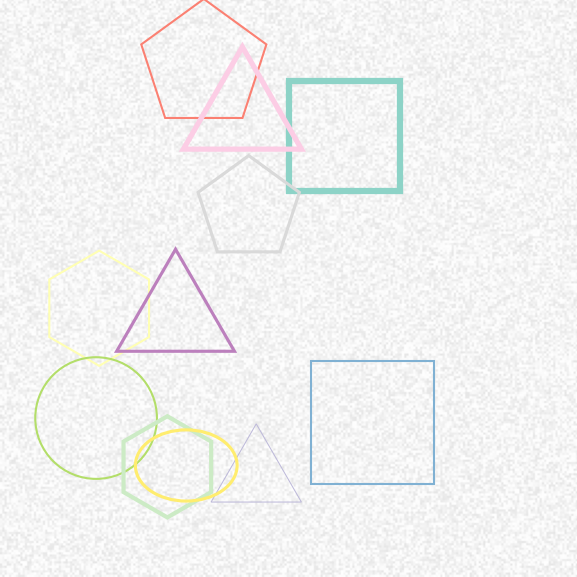[{"shape": "square", "thickness": 3, "radius": 0.48, "center": [0.597, 0.764]}, {"shape": "hexagon", "thickness": 1, "radius": 0.5, "center": [0.172, 0.465]}, {"shape": "triangle", "thickness": 0.5, "radius": 0.45, "center": [0.444, 0.175]}, {"shape": "pentagon", "thickness": 1, "radius": 0.57, "center": [0.353, 0.887]}, {"shape": "square", "thickness": 1, "radius": 0.53, "center": [0.645, 0.268]}, {"shape": "circle", "thickness": 1, "radius": 0.53, "center": [0.166, 0.275]}, {"shape": "triangle", "thickness": 2.5, "radius": 0.59, "center": [0.42, 0.8]}, {"shape": "pentagon", "thickness": 1.5, "radius": 0.46, "center": [0.431, 0.638]}, {"shape": "triangle", "thickness": 1.5, "radius": 0.59, "center": [0.304, 0.45]}, {"shape": "hexagon", "thickness": 2, "radius": 0.44, "center": [0.29, 0.191]}, {"shape": "oval", "thickness": 1.5, "radius": 0.44, "center": [0.323, 0.193]}]